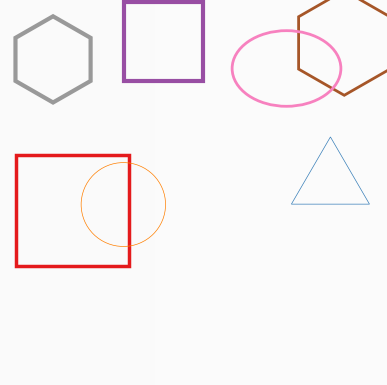[{"shape": "square", "thickness": 2.5, "radius": 0.72, "center": [0.187, 0.454]}, {"shape": "triangle", "thickness": 0.5, "radius": 0.58, "center": [0.853, 0.528]}, {"shape": "square", "thickness": 3, "radius": 0.51, "center": [0.423, 0.892]}, {"shape": "circle", "thickness": 0.5, "radius": 0.54, "center": [0.318, 0.469]}, {"shape": "hexagon", "thickness": 2, "radius": 0.68, "center": [0.888, 0.889]}, {"shape": "oval", "thickness": 2, "radius": 0.7, "center": [0.739, 0.822]}, {"shape": "hexagon", "thickness": 3, "radius": 0.56, "center": [0.137, 0.846]}]